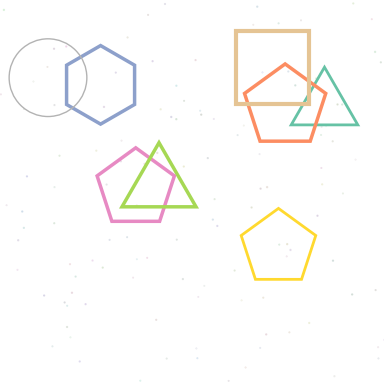[{"shape": "triangle", "thickness": 2, "radius": 0.5, "center": [0.843, 0.726]}, {"shape": "pentagon", "thickness": 2.5, "radius": 0.55, "center": [0.741, 0.723]}, {"shape": "hexagon", "thickness": 2.5, "radius": 0.51, "center": [0.261, 0.78]}, {"shape": "pentagon", "thickness": 2.5, "radius": 0.53, "center": [0.353, 0.511]}, {"shape": "triangle", "thickness": 2.5, "radius": 0.56, "center": [0.413, 0.518]}, {"shape": "pentagon", "thickness": 2, "radius": 0.51, "center": [0.723, 0.357]}, {"shape": "square", "thickness": 3, "radius": 0.48, "center": [0.707, 0.825]}, {"shape": "circle", "thickness": 1, "radius": 0.5, "center": [0.125, 0.798]}]